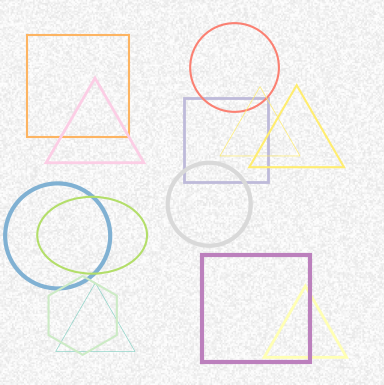[{"shape": "triangle", "thickness": 0.5, "radius": 0.6, "center": [0.248, 0.146]}, {"shape": "triangle", "thickness": 2, "radius": 0.62, "center": [0.793, 0.134]}, {"shape": "square", "thickness": 2, "radius": 0.54, "center": [0.587, 0.637]}, {"shape": "circle", "thickness": 1.5, "radius": 0.58, "center": [0.609, 0.825]}, {"shape": "circle", "thickness": 3, "radius": 0.68, "center": [0.15, 0.387]}, {"shape": "square", "thickness": 1.5, "radius": 0.66, "center": [0.203, 0.776]}, {"shape": "oval", "thickness": 1.5, "radius": 0.71, "center": [0.239, 0.389]}, {"shape": "triangle", "thickness": 2, "radius": 0.73, "center": [0.247, 0.651]}, {"shape": "circle", "thickness": 3, "radius": 0.54, "center": [0.543, 0.47]}, {"shape": "square", "thickness": 3, "radius": 0.7, "center": [0.664, 0.199]}, {"shape": "hexagon", "thickness": 1.5, "radius": 0.51, "center": [0.215, 0.181]}, {"shape": "triangle", "thickness": 1.5, "radius": 0.71, "center": [0.771, 0.637]}, {"shape": "triangle", "thickness": 0.5, "radius": 0.6, "center": [0.675, 0.655]}]